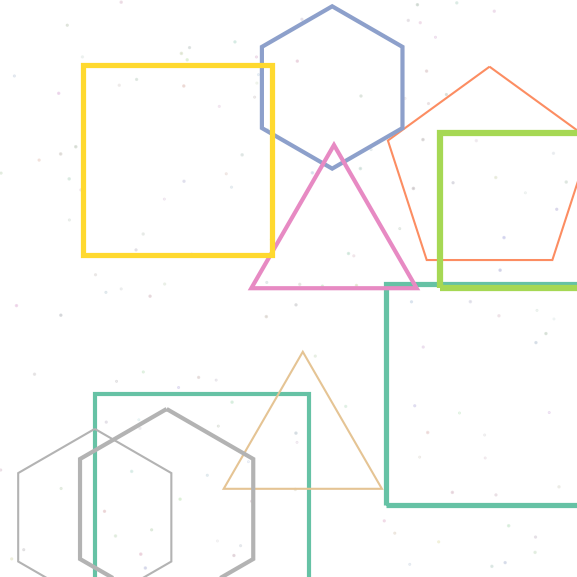[{"shape": "square", "thickness": 2, "radius": 0.93, "center": [0.349, 0.132]}, {"shape": "square", "thickness": 2.5, "radius": 0.95, "center": [0.86, 0.316]}, {"shape": "pentagon", "thickness": 1, "radius": 0.93, "center": [0.848, 0.699]}, {"shape": "hexagon", "thickness": 2, "radius": 0.7, "center": [0.575, 0.848]}, {"shape": "triangle", "thickness": 2, "radius": 0.83, "center": [0.578, 0.583]}, {"shape": "square", "thickness": 3, "radius": 0.67, "center": [0.895, 0.635]}, {"shape": "square", "thickness": 2.5, "radius": 0.82, "center": [0.307, 0.722]}, {"shape": "triangle", "thickness": 1, "radius": 0.79, "center": [0.524, 0.232]}, {"shape": "hexagon", "thickness": 1, "radius": 0.77, "center": [0.164, 0.103]}, {"shape": "hexagon", "thickness": 2, "radius": 0.87, "center": [0.289, 0.118]}]